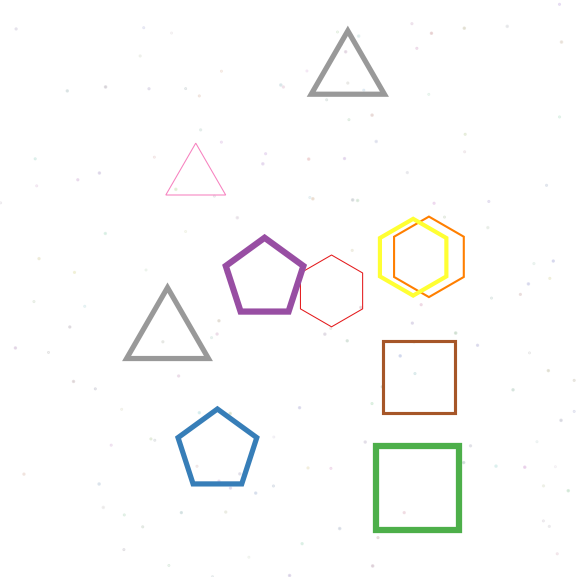[{"shape": "hexagon", "thickness": 0.5, "radius": 0.31, "center": [0.574, 0.495]}, {"shape": "pentagon", "thickness": 2.5, "radius": 0.36, "center": [0.376, 0.219]}, {"shape": "square", "thickness": 3, "radius": 0.36, "center": [0.723, 0.154]}, {"shape": "pentagon", "thickness": 3, "radius": 0.35, "center": [0.458, 0.517]}, {"shape": "hexagon", "thickness": 1, "radius": 0.35, "center": [0.743, 0.554]}, {"shape": "hexagon", "thickness": 2, "radius": 0.33, "center": [0.715, 0.554]}, {"shape": "square", "thickness": 1.5, "radius": 0.31, "center": [0.726, 0.346]}, {"shape": "triangle", "thickness": 0.5, "radius": 0.3, "center": [0.339, 0.691]}, {"shape": "triangle", "thickness": 2.5, "radius": 0.37, "center": [0.602, 0.873]}, {"shape": "triangle", "thickness": 2.5, "radius": 0.41, "center": [0.29, 0.419]}]